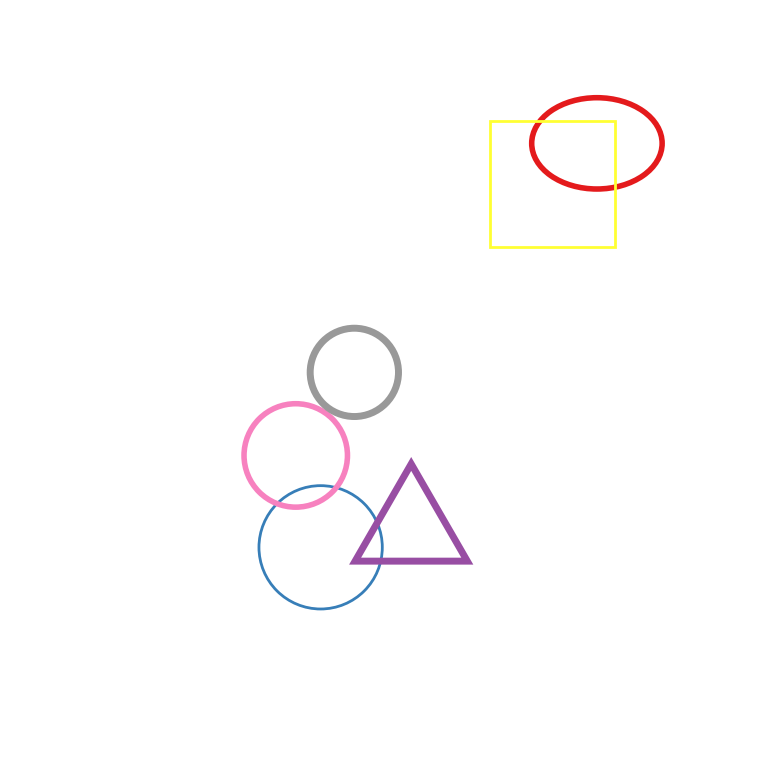[{"shape": "oval", "thickness": 2, "radius": 0.42, "center": [0.775, 0.814]}, {"shape": "circle", "thickness": 1, "radius": 0.4, "center": [0.416, 0.289]}, {"shape": "triangle", "thickness": 2.5, "radius": 0.42, "center": [0.534, 0.313]}, {"shape": "square", "thickness": 1, "radius": 0.41, "center": [0.718, 0.761]}, {"shape": "circle", "thickness": 2, "radius": 0.34, "center": [0.384, 0.409]}, {"shape": "circle", "thickness": 2.5, "radius": 0.29, "center": [0.46, 0.516]}]